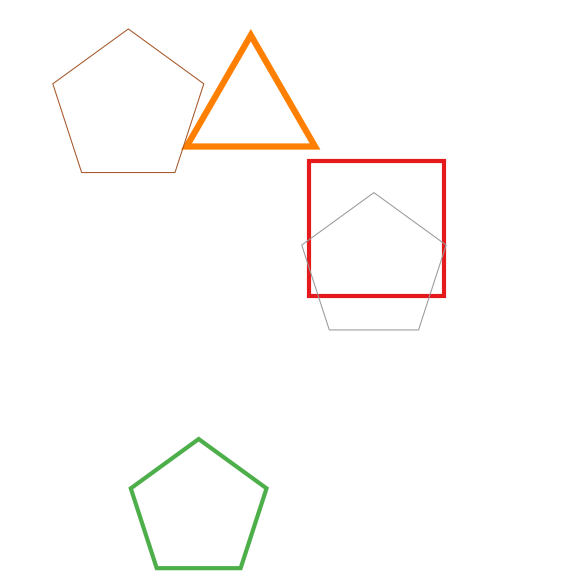[{"shape": "square", "thickness": 2, "radius": 0.58, "center": [0.653, 0.604]}, {"shape": "pentagon", "thickness": 2, "radius": 0.62, "center": [0.344, 0.115]}, {"shape": "triangle", "thickness": 3, "radius": 0.64, "center": [0.434, 0.81]}, {"shape": "pentagon", "thickness": 0.5, "radius": 0.69, "center": [0.222, 0.812]}, {"shape": "pentagon", "thickness": 0.5, "radius": 0.66, "center": [0.647, 0.534]}]